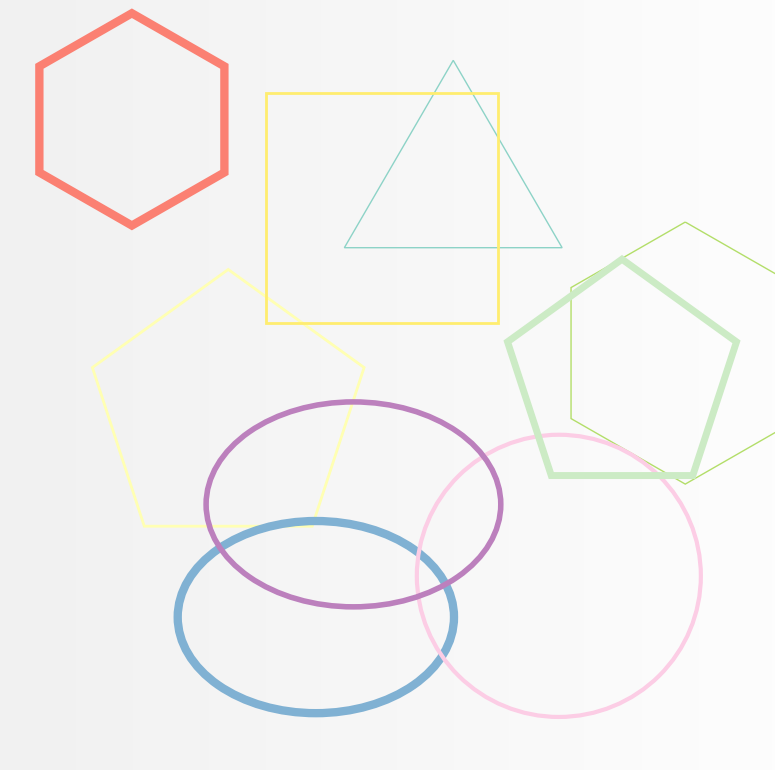[{"shape": "triangle", "thickness": 0.5, "radius": 0.81, "center": [0.585, 0.759]}, {"shape": "pentagon", "thickness": 1, "radius": 0.92, "center": [0.295, 0.466]}, {"shape": "hexagon", "thickness": 3, "radius": 0.69, "center": [0.17, 0.845]}, {"shape": "oval", "thickness": 3, "radius": 0.89, "center": [0.408, 0.199]}, {"shape": "hexagon", "thickness": 0.5, "radius": 0.85, "center": [0.884, 0.541]}, {"shape": "circle", "thickness": 1.5, "radius": 0.92, "center": [0.721, 0.252]}, {"shape": "oval", "thickness": 2, "radius": 0.95, "center": [0.456, 0.345]}, {"shape": "pentagon", "thickness": 2.5, "radius": 0.78, "center": [0.803, 0.508]}, {"shape": "square", "thickness": 1, "radius": 0.75, "center": [0.493, 0.73]}]